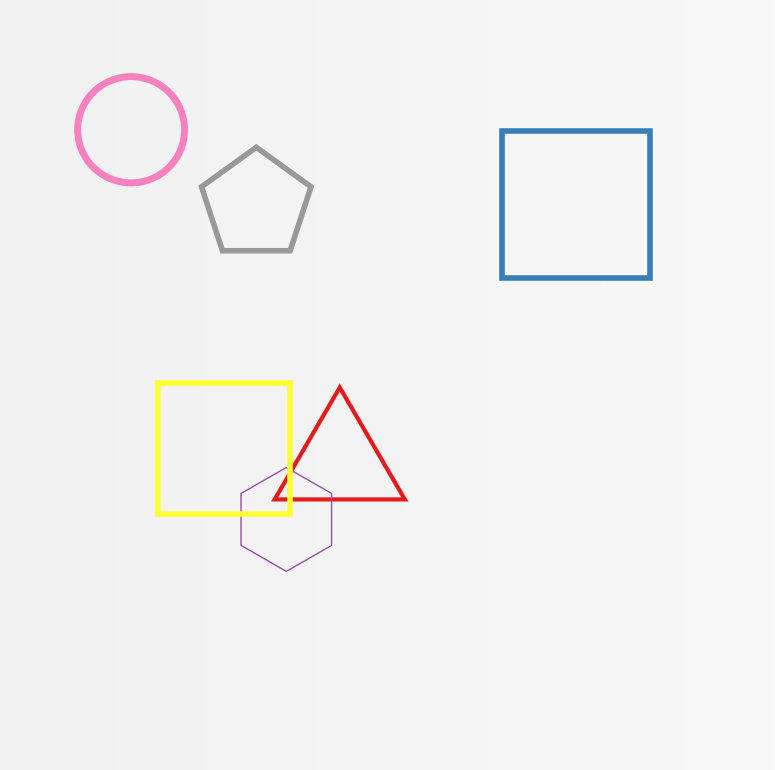[{"shape": "triangle", "thickness": 1.5, "radius": 0.48, "center": [0.438, 0.4]}, {"shape": "square", "thickness": 2, "radius": 0.48, "center": [0.743, 0.735]}, {"shape": "hexagon", "thickness": 0.5, "radius": 0.34, "center": [0.369, 0.325]}, {"shape": "square", "thickness": 2, "radius": 0.43, "center": [0.289, 0.418]}, {"shape": "circle", "thickness": 2.5, "radius": 0.34, "center": [0.169, 0.831]}, {"shape": "pentagon", "thickness": 2, "radius": 0.37, "center": [0.331, 0.734]}]